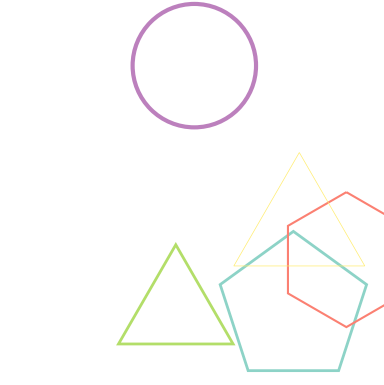[{"shape": "pentagon", "thickness": 2, "radius": 1.0, "center": [0.762, 0.199]}, {"shape": "hexagon", "thickness": 1.5, "radius": 0.88, "center": [0.9, 0.326]}, {"shape": "triangle", "thickness": 2, "radius": 0.86, "center": [0.457, 0.192]}, {"shape": "circle", "thickness": 3, "radius": 0.8, "center": [0.505, 0.829]}, {"shape": "triangle", "thickness": 0.5, "radius": 0.98, "center": [0.777, 0.407]}]